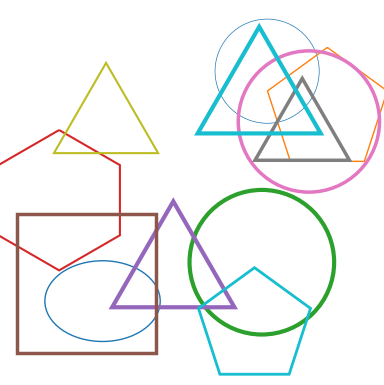[{"shape": "circle", "thickness": 0.5, "radius": 0.68, "center": [0.694, 0.815]}, {"shape": "oval", "thickness": 1, "radius": 0.75, "center": [0.266, 0.218]}, {"shape": "pentagon", "thickness": 1, "radius": 0.82, "center": [0.85, 0.713]}, {"shape": "circle", "thickness": 3, "radius": 0.94, "center": [0.68, 0.319]}, {"shape": "hexagon", "thickness": 1.5, "radius": 0.91, "center": [0.154, 0.48]}, {"shape": "triangle", "thickness": 3, "radius": 0.92, "center": [0.45, 0.294]}, {"shape": "square", "thickness": 2.5, "radius": 0.9, "center": [0.224, 0.263]}, {"shape": "circle", "thickness": 2.5, "radius": 0.92, "center": [0.802, 0.684]}, {"shape": "triangle", "thickness": 2.5, "radius": 0.71, "center": [0.785, 0.655]}, {"shape": "triangle", "thickness": 1.5, "radius": 0.78, "center": [0.275, 0.68]}, {"shape": "triangle", "thickness": 3, "radius": 0.92, "center": [0.673, 0.746]}, {"shape": "pentagon", "thickness": 2, "radius": 0.77, "center": [0.661, 0.152]}]